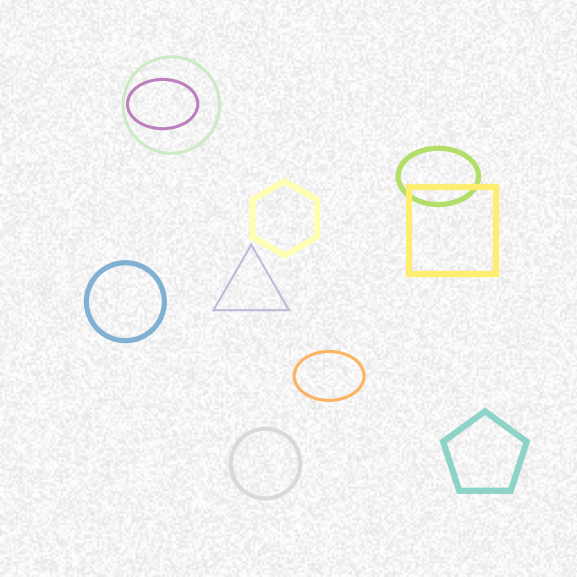[{"shape": "pentagon", "thickness": 3, "radius": 0.38, "center": [0.84, 0.211]}, {"shape": "hexagon", "thickness": 3, "radius": 0.32, "center": [0.493, 0.621]}, {"shape": "triangle", "thickness": 1, "radius": 0.38, "center": [0.435, 0.5]}, {"shape": "circle", "thickness": 2.5, "radius": 0.34, "center": [0.217, 0.477]}, {"shape": "oval", "thickness": 1.5, "radius": 0.3, "center": [0.57, 0.348]}, {"shape": "oval", "thickness": 2.5, "radius": 0.35, "center": [0.759, 0.694]}, {"shape": "circle", "thickness": 2, "radius": 0.3, "center": [0.46, 0.196]}, {"shape": "oval", "thickness": 1.5, "radius": 0.3, "center": [0.282, 0.819]}, {"shape": "circle", "thickness": 1.5, "radius": 0.42, "center": [0.297, 0.817]}, {"shape": "square", "thickness": 3, "radius": 0.37, "center": [0.783, 0.6]}]